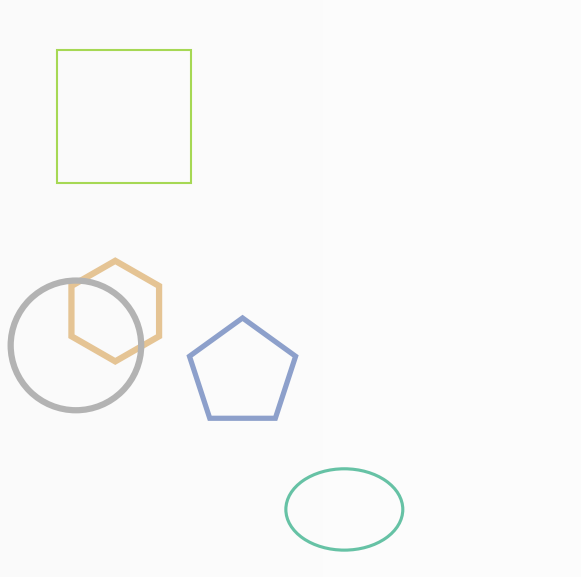[{"shape": "oval", "thickness": 1.5, "radius": 0.5, "center": [0.592, 0.117]}, {"shape": "pentagon", "thickness": 2.5, "radius": 0.48, "center": [0.417, 0.353]}, {"shape": "square", "thickness": 1, "radius": 0.57, "center": [0.214, 0.797]}, {"shape": "hexagon", "thickness": 3, "radius": 0.44, "center": [0.198, 0.46]}, {"shape": "circle", "thickness": 3, "radius": 0.56, "center": [0.131, 0.401]}]